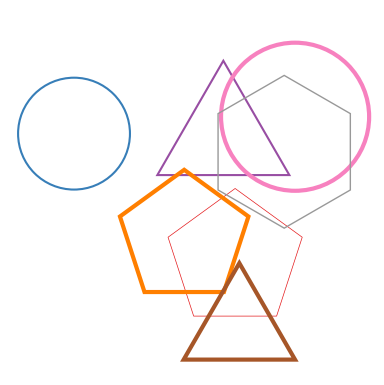[{"shape": "pentagon", "thickness": 0.5, "radius": 0.92, "center": [0.611, 0.327]}, {"shape": "circle", "thickness": 1.5, "radius": 0.73, "center": [0.192, 0.653]}, {"shape": "triangle", "thickness": 1.5, "radius": 0.99, "center": [0.58, 0.644]}, {"shape": "pentagon", "thickness": 3, "radius": 0.88, "center": [0.478, 0.383]}, {"shape": "triangle", "thickness": 3, "radius": 0.84, "center": [0.622, 0.149]}, {"shape": "circle", "thickness": 3, "radius": 0.96, "center": [0.766, 0.697]}, {"shape": "hexagon", "thickness": 1, "radius": 0.99, "center": [0.738, 0.606]}]